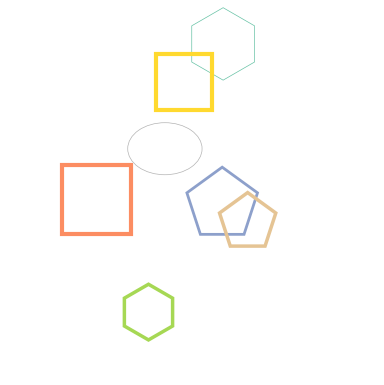[{"shape": "hexagon", "thickness": 0.5, "radius": 0.47, "center": [0.58, 0.886]}, {"shape": "square", "thickness": 3, "radius": 0.45, "center": [0.25, 0.482]}, {"shape": "pentagon", "thickness": 2, "radius": 0.48, "center": [0.577, 0.469]}, {"shape": "hexagon", "thickness": 2.5, "radius": 0.36, "center": [0.386, 0.189]}, {"shape": "square", "thickness": 3, "radius": 0.36, "center": [0.478, 0.787]}, {"shape": "pentagon", "thickness": 2.5, "radius": 0.38, "center": [0.643, 0.423]}, {"shape": "oval", "thickness": 0.5, "radius": 0.48, "center": [0.428, 0.614]}]